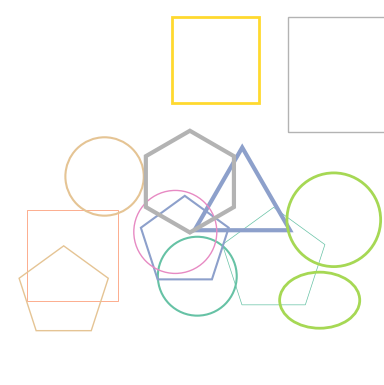[{"shape": "pentagon", "thickness": 0.5, "radius": 0.7, "center": [0.711, 0.321]}, {"shape": "circle", "thickness": 1.5, "radius": 0.51, "center": [0.512, 0.283]}, {"shape": "square", "thickness": 0.5, "radius": 0.59, "center": [0.188, 0.336]}, {"shape": "pentagon", "thickness": 1.5, "radius": 0.6, "center": [0.48, 0.371]}, {"shape": "triangle", "thickness": 3, "radius": 0.72, "center": [0.629, 0.474]}, {"shape": "circle", "thickness": 1, "radius": 0.54, "center": [0.455, 0.398]}, {"shape": "circle", "thickness": 2, "radius": 0.61, "center": [0.867, 0.429]}, {"shape": "oval", "thickness": 2, "radius": 0.52, "center": [0.83, 0.22]}, {"shape": "square", "thickness": 2, "radius": 0.56, "center": [0.56, 0.845]}, {"shape": "circle", "thickness": 1.5, "radius": 0.51, "center": [0.272, 0.542]}, {"shape": "pentagon", "thickness": 1, "radius": 0.61, "center": [0.165, 0.24]}, {"shape": "hexagon", "thickness": 3, "radius": 0.66, "center": [0.493, 0.528]}, {"shape": "square", "thickness": 1, "radius": 0.75, "center": [0.896, 0.807]}]